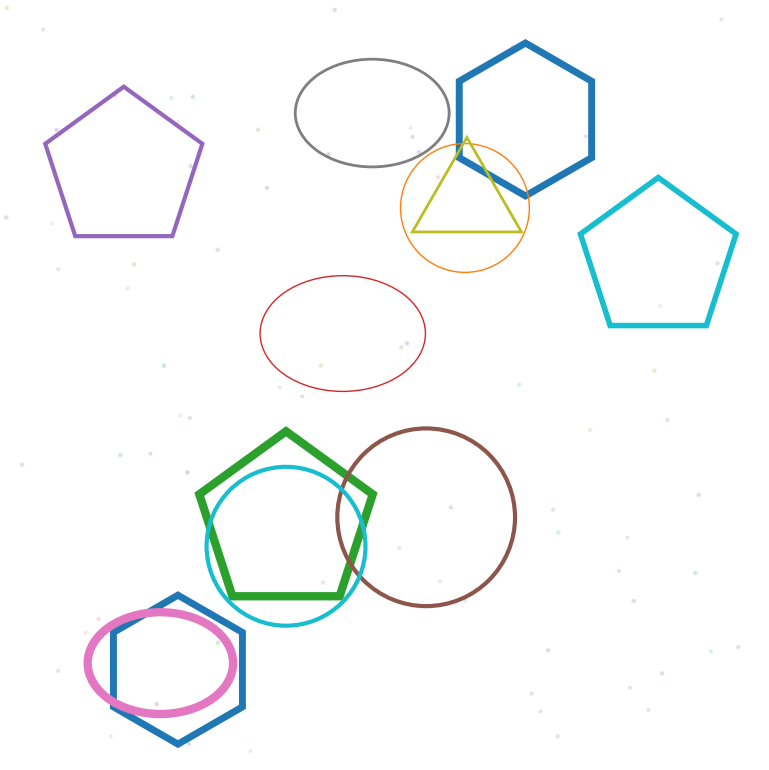[{"shape": "hexagon", "thickness": 2.5, "radius": 0.48, "center": [0.231, 0.13]}, {"shape": "hexagon", "thickness": 2.5, "radius": 0.5, "center": [0.682, 0.845]}, {"shape": "circle", "thickness": 0.5, "radius": 0.42, "center": [0.604, 0.73]}, {"shape": "pentagon", "thickness": 3, "radius": 0.59, "center": [0.371, 0.321]}, {"shape": "oval", "thickness": 0.5, "radius": 0.54, "center": [0.445, 0.567]}, {"shape": "pentagon", "thickness": 1.5, "radius": 0.54, "center": [0.161, 0.78]}, {"shape": "circle", "thickness": 1.5, "radius": 0.58, "center": [0.553, 0.328]}, {"shape": "oval", "thickness": 3, "radius": 0.47, "center": [0.208, 0.139]}, {"shape": "oval", "thickness": 1, "radius": 0.5, "center": [0.483, 0.853]}, {"shape": "triangle", "thickness": 1, "radius": 0.41, "center": [0.606, 0.74]}, {"shape": "circle", "thickness": 1.5, "radius": 0.52, "center": [0.371, 0.291]}, {"shape": "pentagon", "thickness": 2, "radius": 0.53, "center": [0.855, 0.663]}]